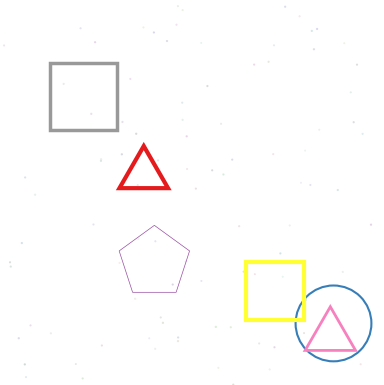[{"shape": "triangle", "thickness": 3, "radius": 0.36, "center": [0.373, 0.548]}, {"shape": "circle", "thickness": 1.5, "radius": 0.49, "center": [0.866, 0.16]}, {"shape": "pentagon", "thickness": 0.5, "radius": 0.48, "center": [0.401, 0.319]}, {"shape": "square", "thickness": 3, "radius": 0.37, "center": [0.714, 0.244]}, {"shape": "triangle", "thickness": 2, "radius": 0.38, "center": [0.858, 0.128]}, {"shape": "square", "thickness": 2.5, "radius": 0.44, "center": [0.217, 0.749]}]